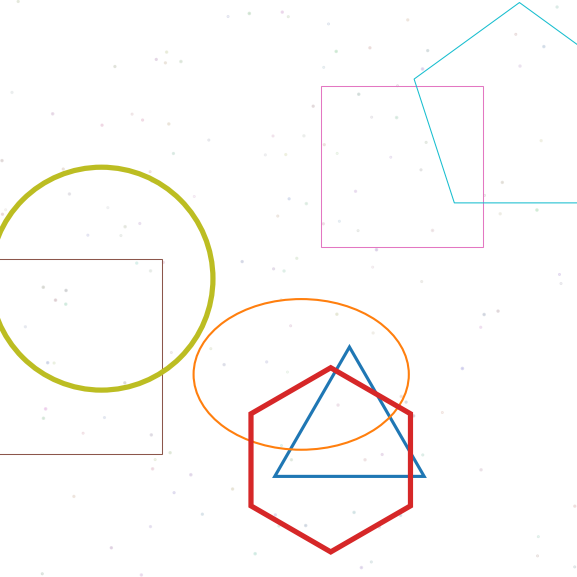[{"shape": "triangle", "thickness": 1.5, "radius": 0.75, "center": [0.605, 0.249]}, {"shape": "oval", "thickness": 1, "radius": 0.93, "center": [0.522, 0.351]}, {"shape": "hexagon", "thickness": 2.5, "radius": 0.8, "center": [0.573, 0.203]}, {"shape": "square", "thickness": 0.5, "radius": 0.84, "center": [0.112, 0.382]}, {"shape": "square", "thickness": 0.5, "radius": 0.7, "center": [0.696, 0.711]}, {"shape": "circle", "thickness": 2.5, "radius": 0.96, "center": [0.176, 0.517]}, {"shape": "pentagon", "thickness": 0.5, "radius": 0.96, "center": [0.899, 0.803]}]